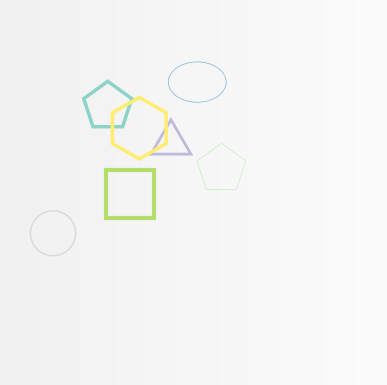[{"shape": "pentagon", "thickness": 2.5, "radius": 0.33, "center": [0.278, 0.724]}, {"shape": "triangle", "thickness": 2, "radius": 0.3, "center": [0.441, 0.629]}, {"shape": "oval", "thickness": 0.5, "radius": 0.37, "center": [0.509, 0.787]}, {"shape": "square", "thickness": 3, "radius": 0.31, "center": [0.335, 0.496]}, {"shape": "circle", "thickness": 1, "radius": 0.29, "center": [0.137, 0.394]}, {"shape": "pentagon", "thickness": 0.5, "radius": 0.33, "center": [0.571, 0.562]}, {"shape": "hexagon", "thickness": 2.5, "radius": 0.4, "center": [0.359, 0.667]}]